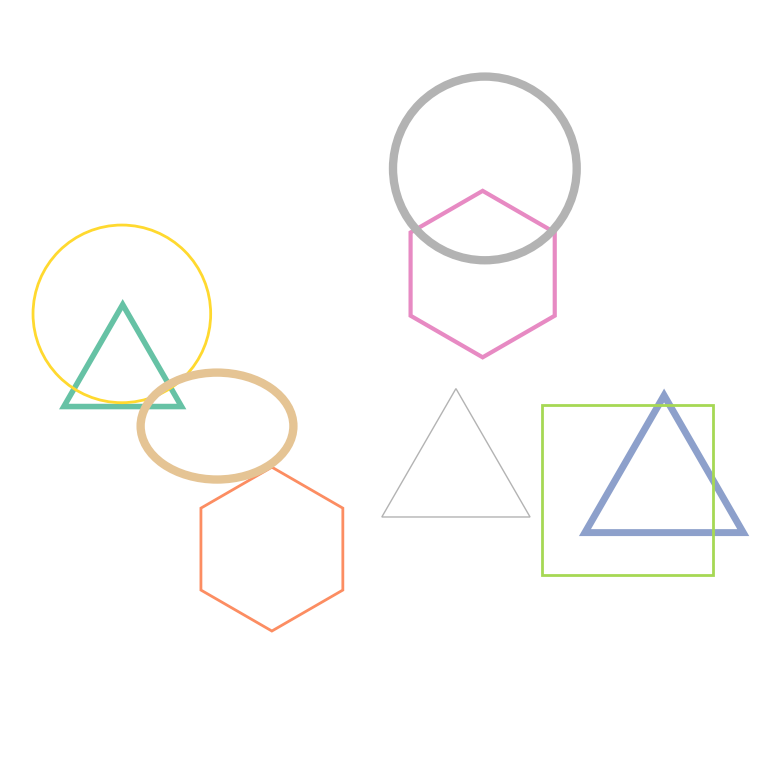[{"shape": "triangle", "thickness": 2, "radius": 0.44, "center": [0.159, 0.516]}, {"shape": "hexagon", "thickness": 1, "radius": 0.53, "center": [0.353, 0.287]}, {"shape": "triangle", "thickness": 2.5, "radius": 0.59, "center": [0.862, 0.368]}, {"shape": "hexagon", "thickness": 1.5, "radius": 0.54, "center": [0.627, 0.644]}, {"shape": "square", "thickness": 1, "radius": 0.55, "center": [0.815, 0.363]}, {"shape": "circle", "thickness": 1, "radius": 0.58, "center": [0.158, 0.592]}, {"shape": "oval", "thickness": 3, "radius": 0.5, "center": [0.282, 0.447]}, {"shape": "triangle", "thickness": 0.5, "radius": 0.56, "center": [0.592, 0.384]}, {"shape": "circle", "thickness": 3, "radius": 0.6, "center": [0.63, 0.781]}]